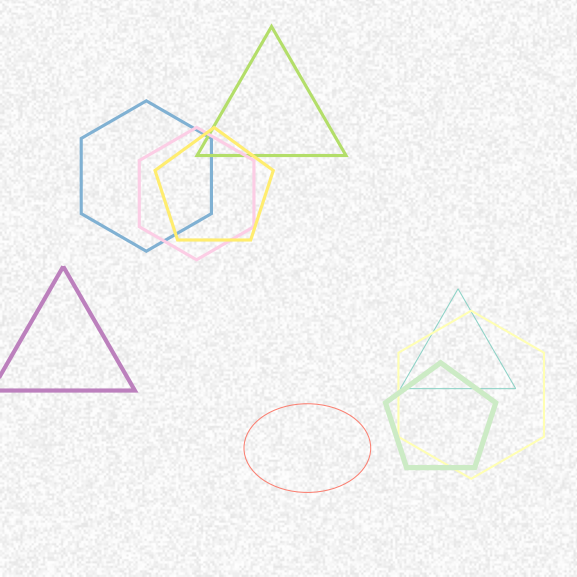[{"shape": "triangle", "thickness": 0.5, "radius": 0.58, "center": [0.793, 0.384]}, {"shape": "hexagon", "thickness": 1, "radius": 0.73, "center": [0.816, 0.316]}, {"shape": "oval", "thickness": 0.5, "radius": 0.55, "center": [0.532, 0.223]}, {"shape": "hexagon", "thickness": 1.5, "radius": 0.65, "center": [0.253, 0.694]}, {"shape": "triangle", "thickness": 1.5, "radius": 0.74, "center": [0.47, 0.804]}, {"shape": "hexagon", "thickness": 1.5, "radius": 0.57, "center": [0.34, 0.664]}, {"shape": "triangle", "thickness": 2, "radius": 0.72, "center": [0.11, 0.394]}, {"shape": "pentagon", "thickness": 2.5, "radius": 0.5, "center": [0.763, 0.271]}, {"shape": "pentagon", "thickness": 1.5, "radius": 0.54, "center": [0.371, 0.671]}]